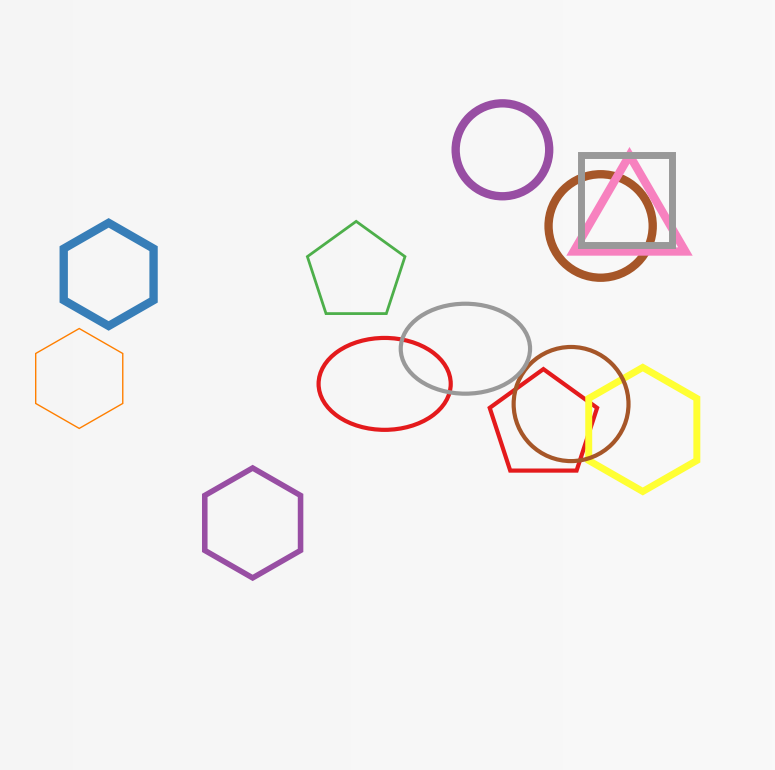[{"shape": "oval", "thickness": 1.5, "radius": 0.43, "center": [0.496, 0.501]}, {"shape": "pentagon", "thickness": 1.5, "radius": 0.36, "center": [0.701, 0.448]}, {"shape": "hexagon", "thickness": 3, "radius": 0.33, "center": [0.14, 0.644]}, {"shape": "pentagon", "thickness": 1, "radius": 0.33, "center": [0.46, 0.646]}, {"shape": "circle", "thickness": 3, "radius": 0.3, "center": [0.648, 0.805]}, {"shape": "hexagon", "thickness": 2, "radius": 0.36, "center": [0.326, 0.321]}, {"shape": "hexagon", "thickness": 0.5, "radius": 0.32, "center": [0.102, 0.508]}, {"shape": "hexagon", "thickness": 2.5, "radius": 0.4, "center": [0.829, 0.442]}, {"shape": "circle", "thickness": 3, "radius": 0.34, "center": [0.775, 0.707]}, {"shape": "circle", "thickness": 1.5, "radius": 0.37, "center": [0.737, 0.475]}, {"shape": "triangle", "thickness": 3, "radius": 0.42, "center": [0.812, 0.715]}, {"shape": "square", "thickness": 2.5, "radius": 0.29, "center": [0.809, 0.741]}, {"shape": "oval", "thickness": 1.5, "radius": 0.42, "center": [0.601, 0.547]}]